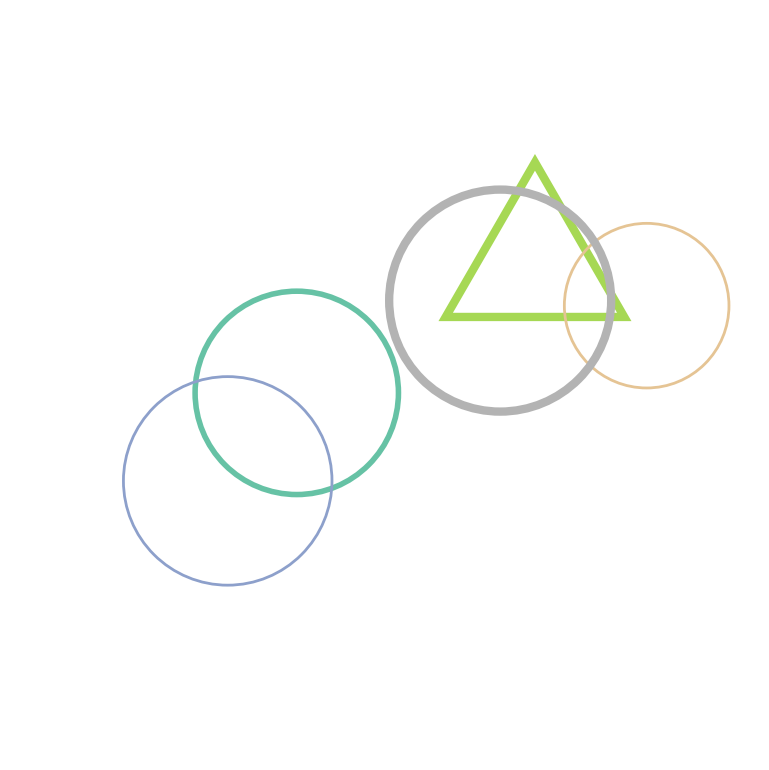[{"shape": "circle", "thickness": 2, "radius": 0.66, "center": [0.385, 0.49]}, {"shape": "circle", "thickness": 1, "radius": 0.68, "center": [0.296, 0.375]}, {"shape": "triangle", "thickness": 3, "radius": 0.67, "center": [0.695, 0.655]}, {"shape": "circle", "thickness": 1, "radius": 0.53, "center": [0.84, 0.603]}, {"shape": "circle", "thickness": 3, "radius": 0.72, "center": [0.65, 0.61]}]